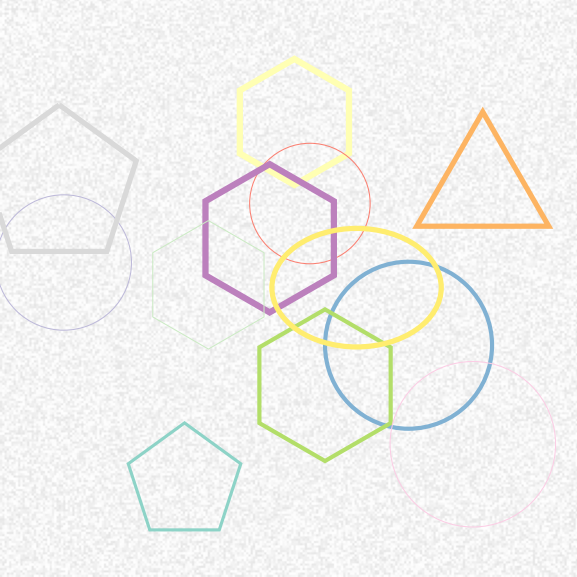[{"shape": "pentagon", "thickness": 1.5, "radius": 0.51, "center": [0.32, 0.164]}, {"shape": "hexagon", "thickness": 3, "radius": 0.55, "center": [0.51, 0.788]}, {"shape": "circle", "thickness": 0.5, "radius": 0.59, "center": [0.11, 0.545]}, {"shape": "circle", "thickness": 0.5, "radius": 0.52, "center": [0.537, 0.647]}, {"shape": "circle", "thickness": 2, "radius": 0.72, "center": [0.707, 0.401]}, {"shape": "triangle", "thickness": 2.5, "radius": 0.66, "center": [0.836, 0.673]}, {"shape": "hexagon", "thickness": 2, "radius": 0.66, "center": [0.563, 0.332]}, {"shape": "circle", "thickness": 0.5, "radius": 0.72, "center": [0.819, 0.23]}, {"shape": "pentagon", "thickness": 2.5, "radius": 0.7, "center": [0.102, 0.677]}, {"shape": "hexagon", "thickness": 3, "radius": 0.64, "center": [0.467, 0.587]}, {"shape": "hexagon", "thickness": 0.5, "radius": 0.56, "center": [0.361, 0.506]}, {"shape": "oval", "thickness": 2.5, "radius": 0.73, "center": [0.617, 0.501]}]